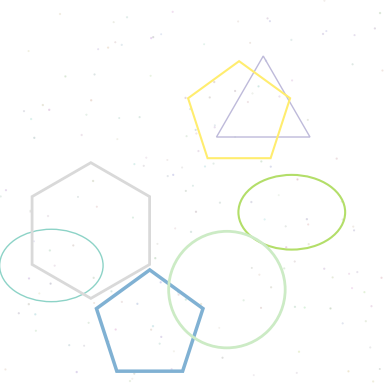[{"shape": "oval", "thickness": 1, "radius": 0.67, "center": [0.133, 0.31]}, {"shape": "triangle", "thickness": 1, "radius": 0.7, "center": [0.684, 0.714]}, {"shape": "pentagon", "thickness": 2.5, "radius": 0.73, "center": [0.389, 0.154]}, {"shape": "oval", "thickness": 1.5, "radius": 0.69, "center": [0.758, 0.449]}, {"shape": "hexagon", "thickness": 2, "radius": 0.88, "center": [0.236, 0.401]}, {"shape": "circle", "thickness": 2, "radius": 0.76, "center": [0.589, 0.248]}, {"shape": "pentagon", "thickness": 1.5, "radius": 0.7, "center": [0.621, 0.702]}]